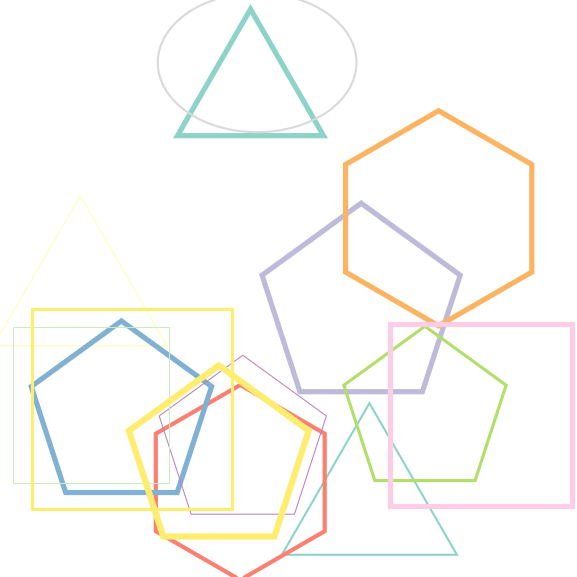[{"shape": "triangle", "thickness": 2.5, "radius": 0.73, "center": [0.434, 0.837]}, {"shape": "triangle", "thickness": 1, "radius": 0.88, "center": [0.64, 0.126]}, {"shape": "triangle", "thickness": 0.5, "radius": 0.87, "center": [0.139, 0.487]}, {"shape": "pentagon", "thickness": 2.5, "radius": 0.9, "center": [0.625, 0.467]}, {"shape": "hexagon", "thickness": 2, "radius": 0.84, "center": [0.416, 0.164]}, {"shape": "pentagon", "thickness": 2.5, "radius": 0.82, "center": [0.21, 0.279]}, {"shape": "hexagon", "thickness": 2.5, "radius": 0.93, "center": [0.76, 0.621]}, {"shape": "pentagon", "thickness": 1.5, "radius": 0.74, "center": [0.736, 0.286]}, {"shape": "square", "thickness": 2.5, "radius": 0.79, "center": [0.833, 0.28]}, {"shape": "oval", "thickness": 1, "radius": 0.86, "center": [0.445, 0.891]}, {"shape": "pentagon", "thickness": 0.5, "radius": 0.76, "center": [0.42, 0.232]}, {"shape": "square", "thickness": 0.5, "radius": 0.67, "center": [0.158, 0.299]}, {"shape": "square", "thickness": 1.5, "radius": 0.87, "center": [0.228, 0.291]}, {"shape": "pentagon", "thickness": 3, "radius": 0.82, "center": [0.379, 0.203]}]